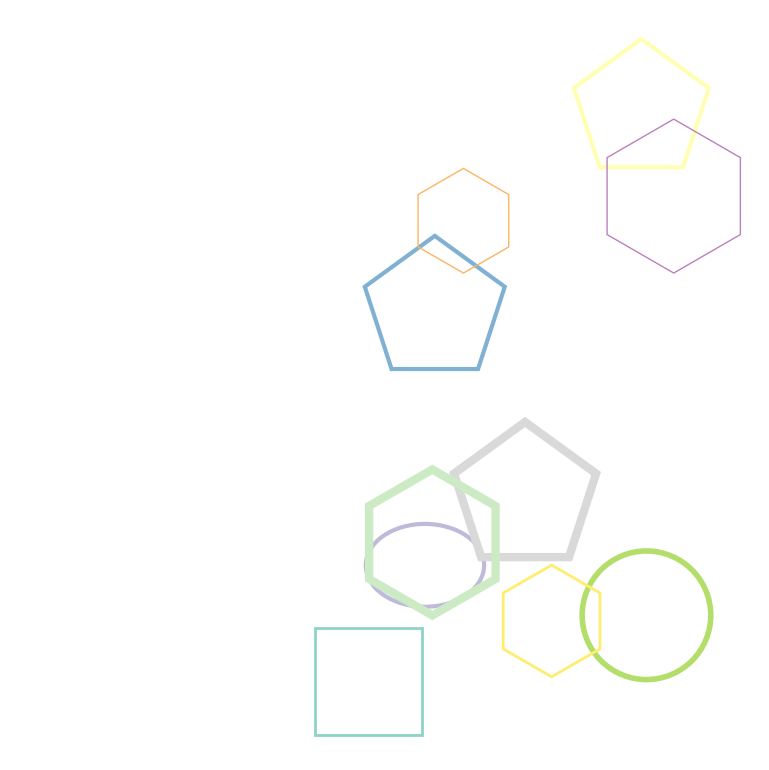[{"shape": "square", "thickness": 1, "radius": 0.35, "center": [0.478, 0.115]}, {"shape": "pentagon", "thickness": 1.5, "radius": 0.46, "center": [0.833, 0.857]}, {"shape": "oval", "thickness": 1.5, "radius": 0.38, "center": [0.552, 0.266]}, {"shape": "pentagon", "thickness": 1.5, "radius": 0.48, "center": [0.565, 0.598]}, {"shape": "hexagon", "thickness": 0.5, "radius": 0.34, "center": [0.602, 0.713]}, {"shape": "circle", "thickness": 2, "radius": 0.42, "center": [0.84, 0.201]}, {"shape": "pentagon", "thickness": 3, "radius": 0.49, "center": [0.682, 0.355]}, {"shape": "hexagon", "thickness": 0.5, "radius": 0.5, "center": [0.875, 0.745]}, {"shape": "hexagon", "thickness": 3, "radius": 0.47, "center": [0.561, 0.296]}, {"shape": "hexagon", "thickness": 1, "radius": 0.36, "center": [0.716, 0.194]}]